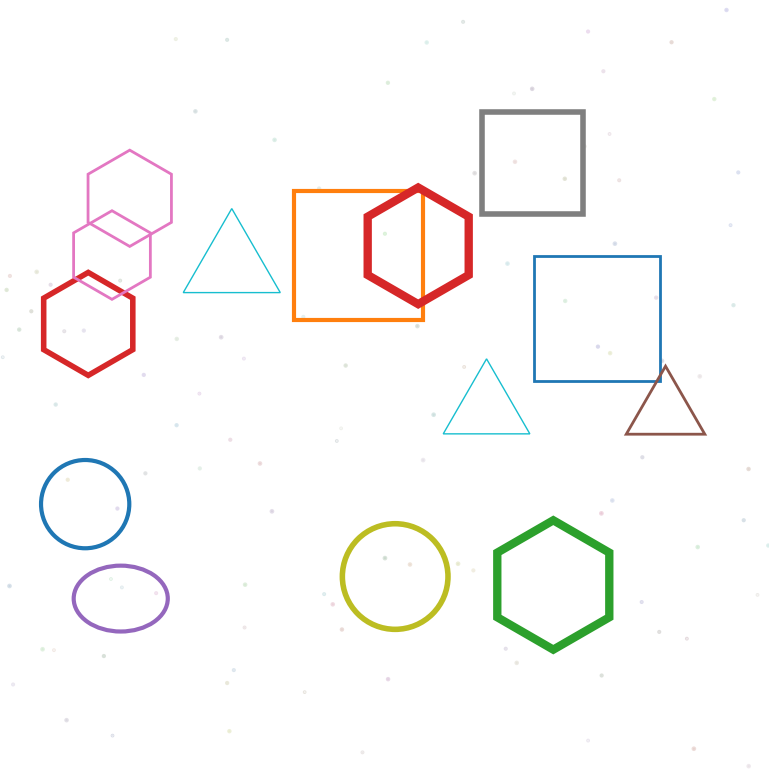[{"shape": "square", "thickness": 1, "radius": 0.41, "center": [0.775, 0.586]}, {"shape": "circle", "thickness": 1.5, "radius": 0.29, "center": [0.111, 0.345]}, {"shape": "square", "thickness": 1.5, "radius": 0.42, "center": [0.465, 0.668]}, {"shape": "hexagon", "thickness": 3, "radius": 0.42, "center": [0.719, 0.24]}, {"shape": "hexagon", "thickness": 2, "radius": 0.33, "center": [0.115, 0.579]}, {"shape": "hexagon", "thickness": 3, "radius": 0.38, "center": [0.543, 0.681]}, {"shape": "oval", "thickness": 1.5, "radius": 0.31, "center": [0.157, 0.223]}, {"shape": "triangle", "thickness": 1, "radius": 0.29, "center": [0.864, 0.466]}, {"shape": "hexagon", "thickness": 1, "radius": 0.31, "center": [0.168, 0.742]}, {"shape": "hexagon", "thickness": 1, "radius": 0.29, "center": [0.145, 0.669]}, {"shape": "square", "thickness": 2, "radius": 0.33, "center": [0.691, 0.788]}, {"shape": "circle", "thickness": 2, "radius": 0.34, "center": [0.513, 0.251]}, {"shape": "triangle", "thickness": 0.5, "radius": 0.32, "center": [0.632, 0.469]}, {"shape": "triangle", "thickness": 0.5, "radius": 0.36, "center": [0.301, 0.656]}]